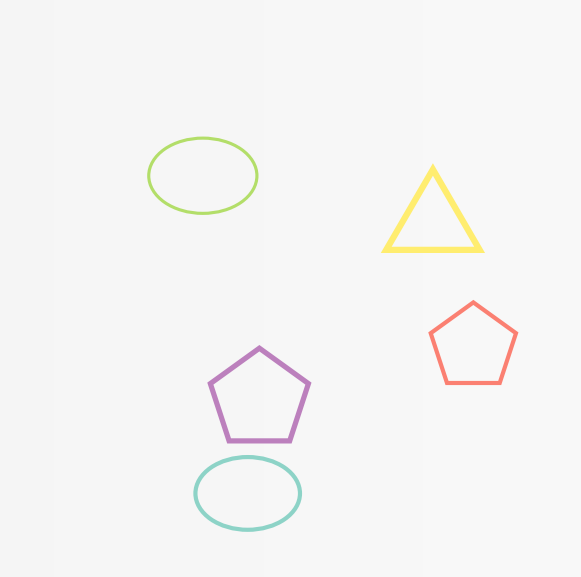[{"shape": "oval", "thickness": 2, "radius": 0.45, "center": [0.426, 0.145]}, {"shape": "pentagon", "thickness": 2, "radius": 0.39, "center": [0.814, 0.398]}, {"shape": "oval", "thickness": 1.5, "radius": 0.47, "center": [0.349, 0.695]}, {"shape": "pentagon", "thickness": 2.5, "radius": 0.44, "center": [0.446, 0.307]}, {"shape": "triangle", "thickness": 3, "radius": 0.46, "center": [0.745, 0.613]}]